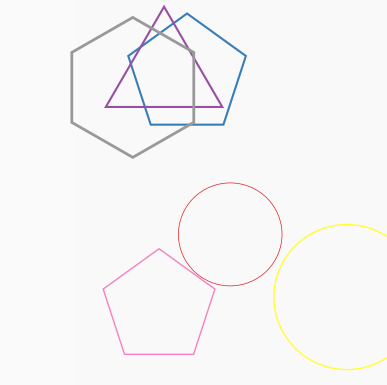[{"shape": "circle", "thickness": 0.5, "radius": 0.67, "center": [0.594, 0.391]}, {"shape": "pentagon", "thickness": 1.5, "radius": 0.8, "center": [0.483, 0.805]}, {"shape": "triangle", "thickness": 1.5, "radius": 0.87, "center": [0.423, 0.809]}, {"shape": "circle", "thickness": 1, "radius": 0.94, "center": [0.895, 0.228]}, {"shape": "pentagon", "thickness": 1, "radius": 0.76, "center": [0.41, 0.202]}, {"shape": "hexagon", "thickness": 2, "radius": 0.91, "center": [0.343, 0.773]}]